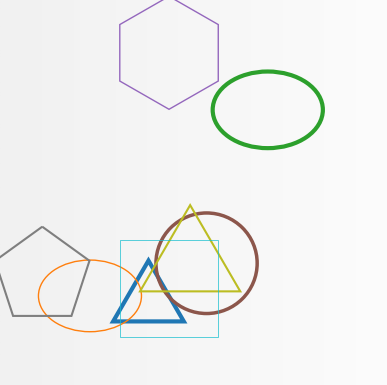[{"shape": "triangle", "thickness": 3, "radius": 0.53, "center": [0.383, 0.218]}, {"shape": "oval", "thickness": 1, "radius": 0.66, "center": [0.232, 0.231]}, {"shape": "oval", "thickness": 3, "radius": 0.71, "center": [0.691, 0.715]}, {"shape": "hexagon", "thickness": 1, "radius": 0.73, "center": [0.436, 0.863]}, {"shape": "circle", "thickness": 2.5, "radius": 0.65, "center": [0.533, 0.316]}, {"shape": "pentagon", "thickness": 1.5, "radius": 0.64, "center": [0.109, 0.283]}, {"shape": "triangle", "thickness": 1.5, "radius": 0.75, "center": [0.491, 0.318]}, {"shape": "square", "thickness": 0.5, "radius": 0.63, "center": [0.437, 0.25]}]